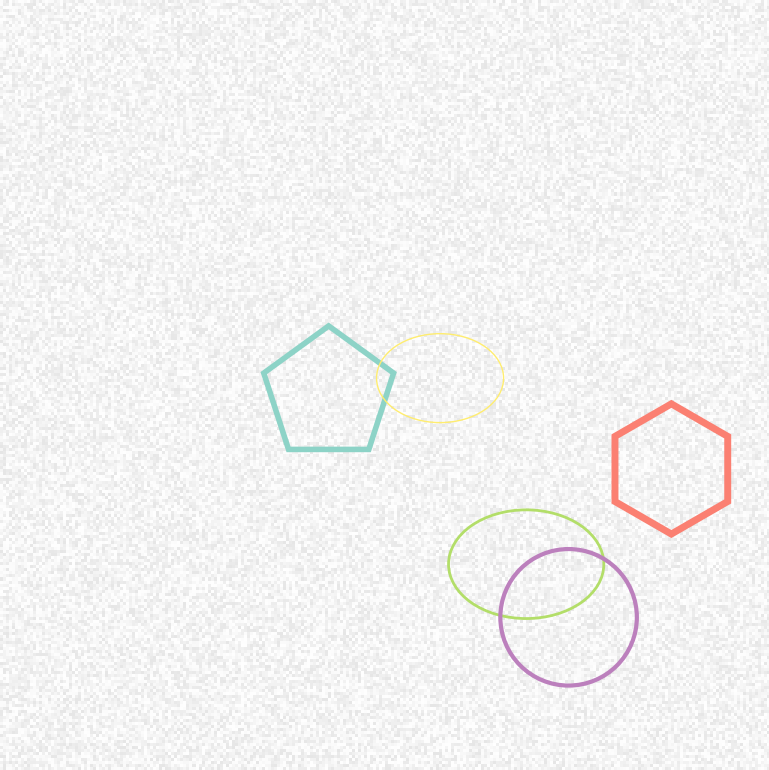[{"shape": "pentagon", "thickness": 2, "radius": 0.44, "center": [0.427, 0.488]}, {"shape": "hexagon", "thickness": 2.5, "radius": 0.42, "center": [0.872, 0.391]}, {"shape": "oval", "thickness": 1, "radius": 0.5, "center": [0.683, 0.267]}, {"shape": "circle", "thickness": 1.5, "radius": 0.44, "center": [0.738, 0.198]}, {"shape": "oval", "thickness": 0.5, "radius": 0.41, "center": [0.572, 0.509]}]